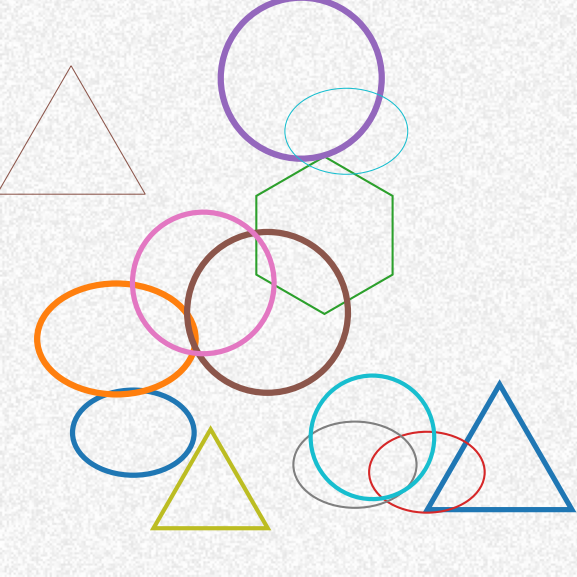[{"shape": "oval", "thickness": 2.5, "radius": 0.53, "center": [0.231, 0.25]}, {"shape": "triangle", "thickness": 2.5, "radius": 0.72, "center": [0.865, 0.189]}, {"shape": "oval", "thickness": 3, "radius": 0.69, "center": [0.202, 0.412]}, {"shape": "hexagon", "thickness": 1, "radius": 0.68, "center": [0.562, 0.592]}, {"shape": "oval", "thickness": 1, "radius": 0.5, "center": [0.739, 0.181]}, {"shape": "circle", "thickness": 3, "radius": 0.7, "center": [0.522, 0.864]}, {"shape": "circle", "thickness": 3, "radius": 0.7, "center": [0.463, 0.458]}, {"shape": "triangle", "thickness": 0.5, "radius": 0.74, "center": [0.123, 0.737]}, {"shape": "circle", "thickness": 2.5, "radius": 0.61, "center": [0.352, 0.509]}, {"shape": "oval", "thickness": 1, "radius": 0.53, "center": [0.615, 0.194]}, {"shape": "triangle", "thickness": 2, "radius": 0.57, "center": [0.365, 0.142]}, {"shape": "oval", "thickness": 0.5, "radius": 0.53, "center": [0.6, 0.772]}, {"shape": "circle", "thickness": 2, "radius": 0.53, "center": [0.645, 0.242]}]